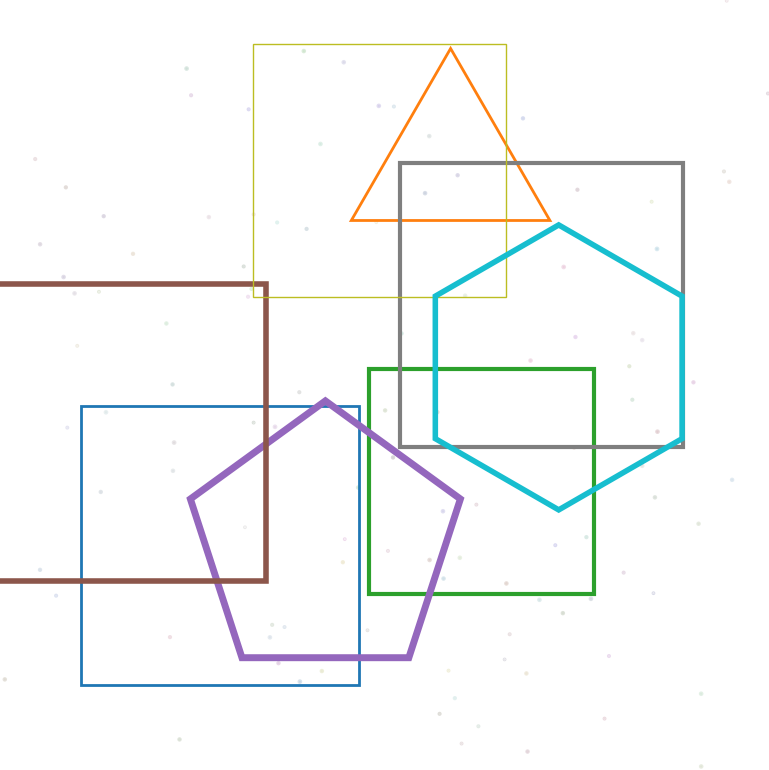[{"shape": "square", "thickness": 1, "radius": 0.9, "center": [0.286, 0.292]}, {"shape": "triangle", "thickness": 1, "radius": 0.74, "center": [0.585, 0.788]}, {"shape": "square", "thickness": 1.5, "radius": 0.73, "center": [0.625, 0.375]}, {"shape": "pentagon", "thickness": 2.5, "radius": 0.92, "center": [0.423, 0.295]}, {"shape": "square", "thickness": 2, "radius": 0.97, "center": [0.152, 0.438]}, {"shape": "square", "thickness": 1.5, "radius": 0.92, "center": [0.703, 0.604]}, {"shape": "square", "thickness": 0.5, "radius": 0.82, "center": [0.492, 0.778]}, {"shape": "hexagon", "thickness": 2, "radius": 0.93, "center": [0.726, 0.523]}]